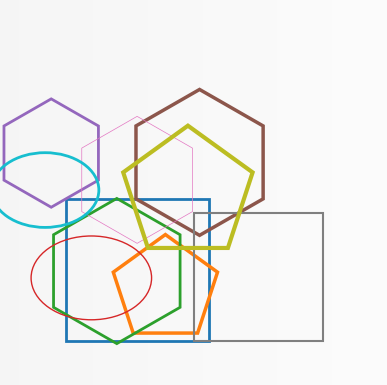[{"shape": "square", "thickness": 2, "radius": 0.93, "center": [0.355, 0.299]}, {"shape": "pentagon", "thickness": 2.5, "radius": 0.71, "center": [0.427, 0.249]}, {"shape": "hexagon", "thickness": 2, "radius": 0.94, "center": [0.301, 0.296]}, {"shape": "oval", "thickness": 1, "radius": 0.78, "center": [0.236, 0.278]}, {"shape": "hexagon", "thickness": 2, "radius": 0.7, "center": [0.132, 0.602]}, {"shape": "hexagon", "thickness": 2.5, "radius": 0.95, "center": [0.515, 0.578]}, {"shape": "hexagon", "thickness": 0.5, "radius": 0.82, "center": [0.354, 0.533]}, {"shape": "square", "thickness": 1.5, "radius": 0.83, "center": [0.667, 0.28]}, {"shape": "pentagon", "thickness": 3, "radius": 0.88, "center": [0.485, 0.498]}, {"shape": "oval", "thickness": 2, "radius": 0.69, "center": [0.116, 0.506]}]